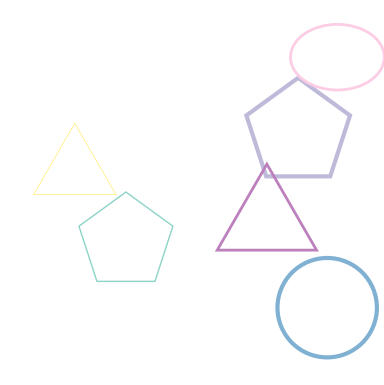[{"shape": "pentagon", "thickness": 1, "radius": 0.64, "center": [0.327, 0.373]}, {"shape": "pentagon", "thickness": 3, "radius": 0.71, "center": [0.775, 0.656]}, {"shape": "circle", "thickness": 3, "radius": 0.65, "center": [0.85, 0.201]}, {"shape": "oval", "thickness": 2, "radius": 0.61, "center": [0.876, 0.851]}, {"shape": "triangle", "thickness": 2, "radius": 0.74, "center": [0.693, 0.425]}, {"shape": "triangle", "thickness": 0.5, "radius": 0.62, "center": [0.194, 0.556]}]